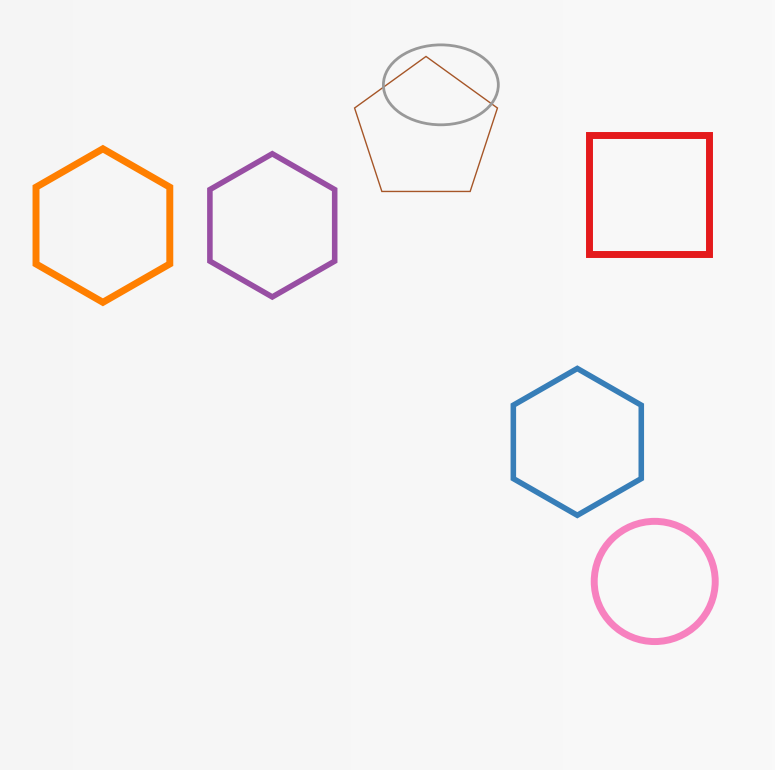[{"shape": "square", "thickness": 2.5, "radius": 0.39, "center": [0.837, 0.748]}, {"shape": "hexagon", "thickness": 2, "radius": 0.48, "center": [0.745, 0.426]}, {"shape": "hexagon", "thickness": 2, "radius": 0.46, "center": [0.351, 0.707]}, {"shape": "hexagon", "thickness": 2.5, "radius": 0.5, "center": [0.133, 0.707]}, {"shape": "pentagon", "thickness": 0.5, "radius": 0.48, "center": [0.55, 0.83]}, {"shape": "circle", "thickness": 2.5, "radius": 0.39, "center": [0.845, 0.245]}, {"shape": "oval", "thickness": 1, "radius": 0.37, "center": [0.569, 0.89]}]